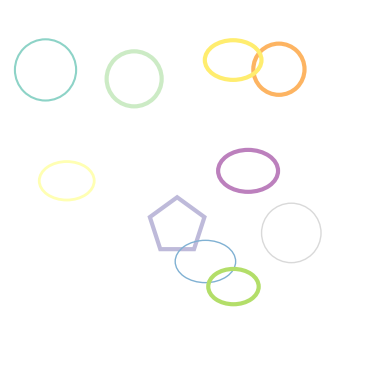[{"shape": "circle", "thickness": 1.5, "radius": 0.4, "center": [0.118, 0.818]}, {"shape": "oval", "thickness": 2, "radius": 0.36, "center": [0.173, 0.53]}, {"shape": "pentagon", "thickness": 3, "radius": 0.37, "center": [0.46, 0.413]}, {"shape": "oval", "thickness": 1, "radius": 0.39, "center": [0.534, 0.321]}, {"shape": "circle", "thickness": 3, "radius": 0.33, "center": [0.724, 0.82]}, {"shape": "oval", "thickness": 3, "radius": 0.33, "center": [0.606, 0.256]}, {"shape": "circle", "thickness": 1, "radius": 0.39, "center": [0.757, 0.395]}, {"shape": "oval", "thickness": 3, "radius": 0.39, "center": [0.644, 0.556]}, {"shape": "circle", "thickness": 3, "radius": 0.36, "center": [0.348, 0.795]}, {"shape": "oval", "thickness": 3, "radius": 0.37, "center": [0.606, 0.844]}]